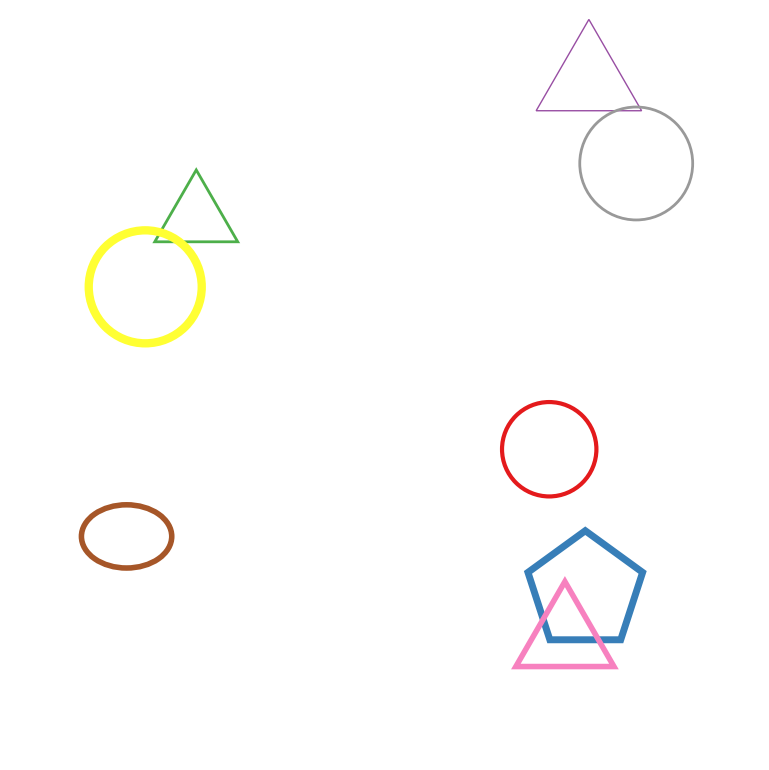[{"shape": "circle", "thickness": 1.5, "radius": 0.31, "center": [0.713, 0.417]}, {"shape": "pentagon", "thickness": 2.5, "radius": 0.39, "center": [0.76, 0.232]}, {"shape": "triangle", "thickness": 1, "radius": 0.31, "center": [0.255, 0.717]}, {"shape": "triangle", "thickness": 0.5, "radius": 0.4, "center": [0.765, 0.896]}, {"shape": "circle", "thickness": 3, "radius": 0.37, "center": [0.189, 0.627]}, {"shape": "oval", "thickness": 2, "radius": 0.29, "center": [0.164, 0.303]}, {"shape": "triangle", "thickness": 2, "radius": 0.37, "center": [0.734, 0.171]}, {"shape": "circle", "thickness": 1, "radius": 0.37, "center": [0.826, 0.788]}]